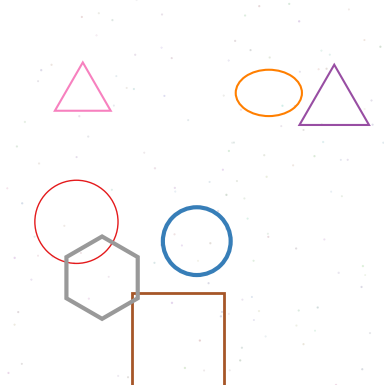[{"shape": "circle", "thickness": 1, "radius": 0.54, "center": [0.199, 0.424]}, {"shape": "circle", "thickness": 3, "radius": 0.44, "center": [0.511, 0.374]}, {"shape": "triangle", "thickness": 1.5, "radius": 0.52, "center": [0.868, 0.728]}, {"shape": "oval", "thickness": 1.5, "radius": 0.43, "center": [0.698, 0.759]}, {"shape": "square", "thickness": 2, "radius": 0.6, "center": [0.462, 0.118]}, {"shape": "triangle", "thickness": 1.5, "radius": 0.42, "center": [0.215, 0.754]}, {"shape": "hexagon", "thickness": 3, "radius": 0.53, "center": [0.265, 0.279]}]